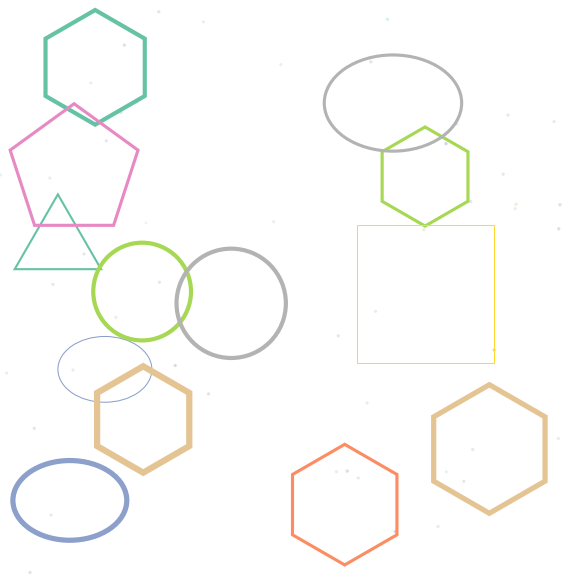[{"shape": "triangle", "thickness": 1, "radius": 0.43, "center": [0.1, 0.576]}, {"shape": "hexagon", "thickness": 2, "radius": 0.5, "center": [0.165, 0.883]}, {"shape": "hexagon", "thickness": 1.5, "radius": 0.52, "center": [0.597, 0.125]}, {"shape": "oval", "thickness": 2.5, "radius": 0.49, "center": [0.121, 0.133]}, {"shape": "oval", "thickness": 0.5, "radius": 0.41, "center": [0.182, 0.36]}, {"shape": "pentagon", "thickness": 1.5, "radius": 0.58, "center": [0.128, 0.703]}, {"shape": "hexagon", "thickness": 1.5, "radius": 0.43, "center": [0.736, 0.693]}, {"shape": "circle", "thickness": 2, "radius": 0.42, "center": [0.246, 0.494]}, {"shape": "square", "thickness": 0.5, "radius": 0.59, "center": [0.737, 0.49]}, {"shape": "hexagon", "thickness": 2.5, "radius": 0.56, "center": [0.847, 0.222]}, {"shape": "hexagon", "thickness": 3, "radius": 0.46, "center": [0.248, 0.273]}, {"shape": "circle", "thickness": 2, "radius": 0.47, "center": [0.4, 0.474]}, {"shape": "oval", "thickness": 1.5, "radius": 0.59, "center": [0.68, 0.821]}]